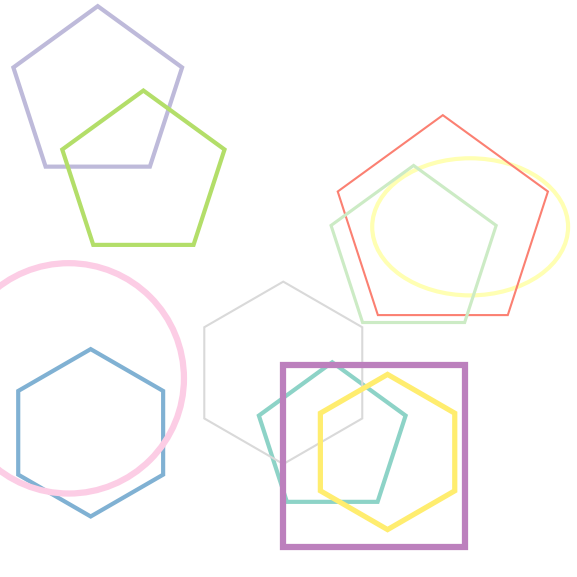[{"shape": "pentagon", "thickness": 2, "radius": 0.67, "center": [0.575, 0.238]}, {"shape": "oval", "thickness": 2, "radius": 0.85, "center": [0.814, 0.606]}, {"shape": "pentagon", "thickness": 2, "radius": 0.77, "center": [0.169, 0.835]}, {"shape": "pentagon", "thickness": 1, "radius": 0.96, "center": [0.767, 0.608]}, {"shape": "hexagon", "thickness": 2, "radius": 0.72, "center": [0.157, 0.25]}, {"shape": "pentagon", "thickness": 2, "radius": 0.74, "center": [0.248, 0.695]}, {"shape": "circle", "thickness": 3, "radius": 1.0, "center": [0.119, 0.344]}, {"shape": "hexagon", "thickness": 1, "radius": 0.79, "center": [0.491, 0.354]}, {"shape": "square", "thickness": 3, "radius": 0.79, "center": [0.647, 0.21]}, {"shape": "pentagon", "thickness": 1.5, "radius": 0.75, "center": [0.716, 0.562]}, {"shape": "hexagon", "thickness": 2.5, "radius": 0.67, "center": [0.671, 0.216]}]